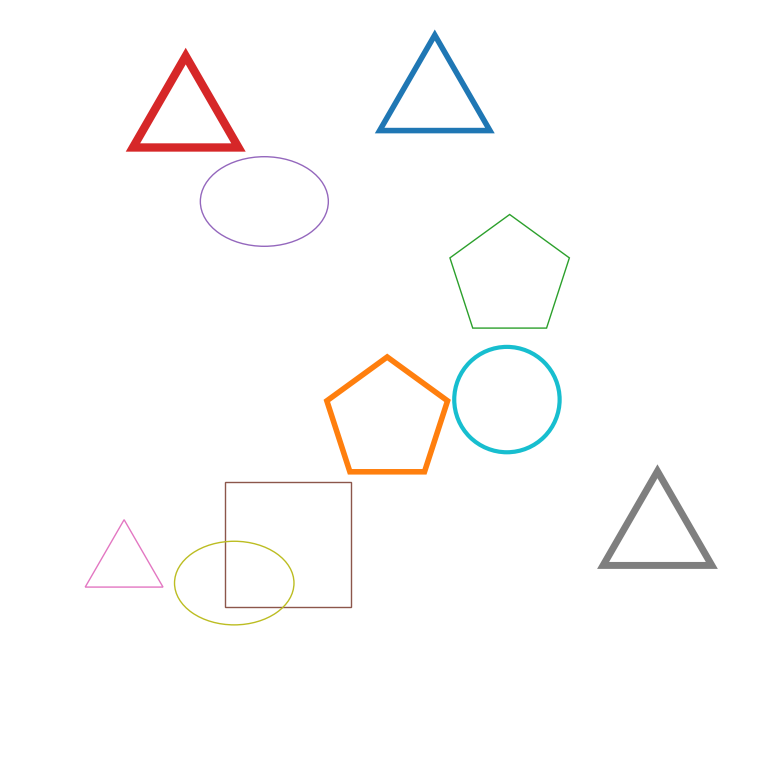[{"shape": "triangle", "thickness": 2, "radius": 0.41, "center": [0.565, 0.872]}, {"shape": "pentagon", "thickness": 2, "radius": 0.41, "center": [0.503, 0.454]}, {"shape": "pentagon", "thickness": 0.5, "radius": 0.41, "center": [0.662, 0.64]}, {"shape": "triangle", "thickness": 3, "radius": 0.4, "center": [0.241, 0.848]}, {"shape": "oval", "thickness": 0.5, "radius": 0.42, "center": [0.343, 0.738]}, {"shape": "square", "thickness": 0.5, "radius": 0.41, "center": [0.374, 0.293]}, {"shape": "triangle", "thickness": 0.5, "radius": 0.29, "center": [0.161, 0.267]}, {"shape": "triangle", "thickness": 2.5, "radius": 0.41, "center": [0.854, 0.306]}, {"shape": "oval", "thickness": 0.5, "radius": 0.39, "center": [0.304, 0.243]}, {"shape": "circle", "thickness": 1.5, "radius": 0.34, "center": [0.658, 0.481]}]